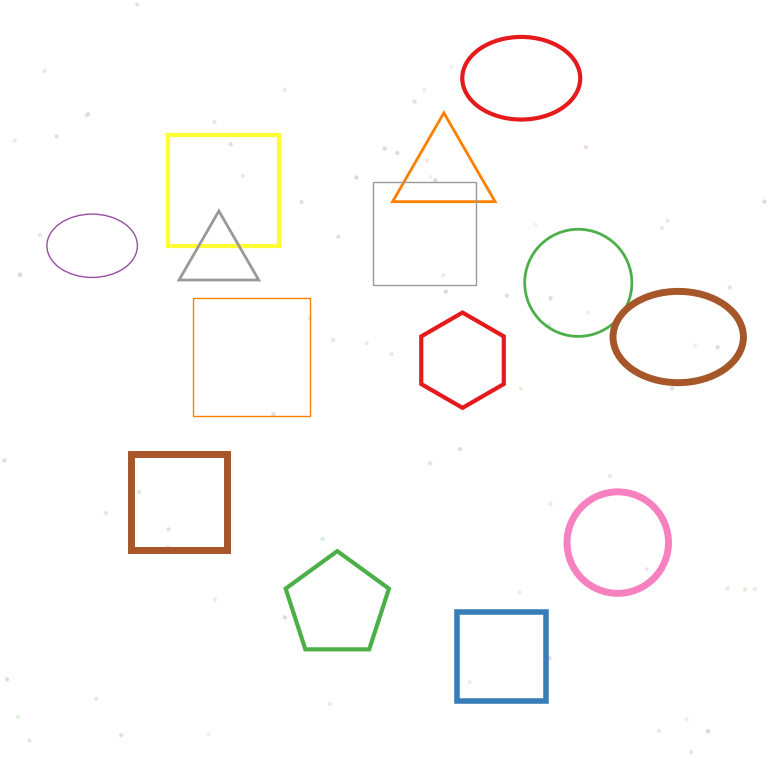[{"shape": "oval", "thickness": 1.5, "radius": 0.38, "center": [0.677, 0.898]}, {"shape": "hexagon", "thickness": 1.5, "radius": 0.31, "center": [0.601, 0.532]}, {"shape": "square", "thickness": 2, "radius": 0.29, "center": [0.651, 0.147]}, {"shape": "pentagon", "thickness": 1.5, "radius": 0.35, "center": [0.438, 0.214]}, {"shape": "circle", "thickness": 1, "radius": 0.35, "center": [0.751, 0.633]}, {"shape": "oval", "thickness": 0.5, "radius": 0.29, "center": [0.12, 0.681]}, {"shape": "triangle", "thickness": 1, "radius": 0.38, "center": [0.576, 0.777]}, {"shape": "square", "thickness": 0.5, "radius": 0.38, "center": [0.327, 0.537]}, {"shape": "square", "thickness": 1.5, "radius": 0.36, "center": [0.29, 0.753]}, {"shape": "square", "thickness": 2.5, "radius": 0.31, "center": [0.233, 0.348]}, {"shape": "oval", "thickness": 2.5, "radius": 0.42, "center": [0.881, 0.562]}, {"shape": "circle", "thickness": 2.5, "radius": 0.33, "center": [0.802, 0.295]}, {"shape": "square", "thickness": 0.5, "radius": 0.34, "center": [0.551, 0.697]}, {"shape": "triangle", "thickness": 1, "radius": 0.3, "center": [0.284, 0.666]}]